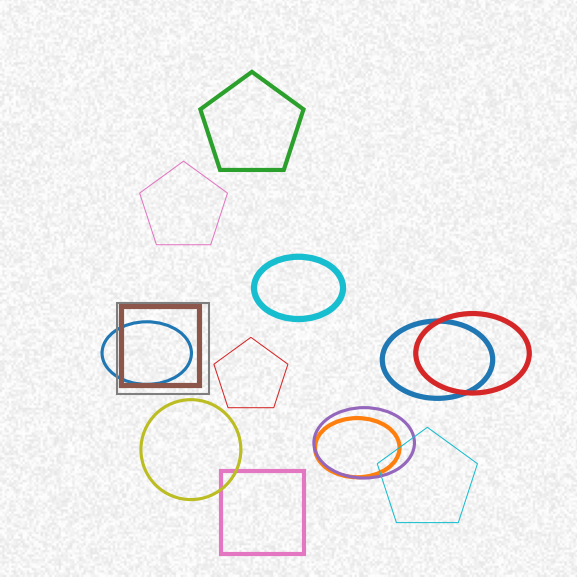[{"shape": "oval", "thickness": 1.5, "radius": 0.39, "center": [0.254, 0.388]}, {"shape": "oval", "thickness": 2.5, "radius": 0.48, "center": [0.758, 0.376]}, {"shape": "oval", "thickness": 2, "radius": 0.37, "center": [0.619, 0.224]}, {"shape": "pentagon", "thickness": 2, "radius": 0.47, "center": [0.436, 0.781]}, {"shape": "pentagon", "thickness": 0.5, "radius": 0.34, "center": [0.434, 0.348]}, {"shape": "oval", "thickness": 2.5, "radius": 0.49, "center": [0.818, 0.387]}, {"shape": "oval", "thickness": 1.5, "radius": 0.44, "center": [0.631, 0.232]}, {"shape": "square", "thickness": 2.5, "radius": 0.34, "center": [0.277, 0.401]}, {"shape": "pentagon", "thickness": 0.5, "radius": 0.4, "center": [0.318, 0.64]}, {"shape": "square", "thickness": 2, "radius": 0.36, "center": [0.455, 0.111]}, {"shape": "square", "thickness": 1, "radius": 0.4, "center": [0.282, 0.395]}, {"shape": "circle", "thickness": 1.5, "radius": 0.43, "center": [0.331, 0.221]}, {"shape": "pentagon", "thickness": 0.5, "radius": 0.46, "center": [0.74, 0.168]}, {"shape": "oval", "thickness": 3, "radius": 0.39, "center": [0.517, 0.501]}]